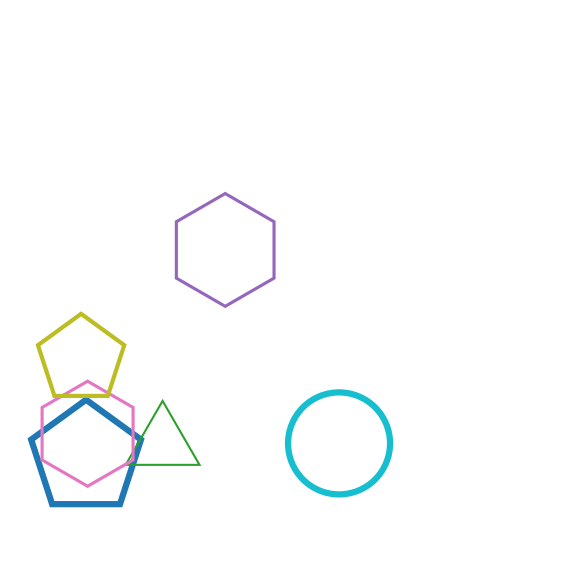[{"shape": "pentagon", "thickness": 3, "radius": 0.5, "center": [0.149, 0.207]}, {"shape": "triangle", "thickness": 1, "radius": 0.37, "center": [0.282, 0.231]}, {"shape": "hexagon", "thickness": 1.5, "radius": 0.49, "center": [0.39, 0.566]}, {"shape": "hexagon", "thickness": 1.5, "radius": 0.45, "center": [0.152, 0.248]}, {"shape": "pentagon", "thickness": 2, "radius": 0.39, "center": [0.14, 0.377]}, {"shape": "circle", "thickness": 3, "radius": 0.44, "center": [0.587, 0.231]}]